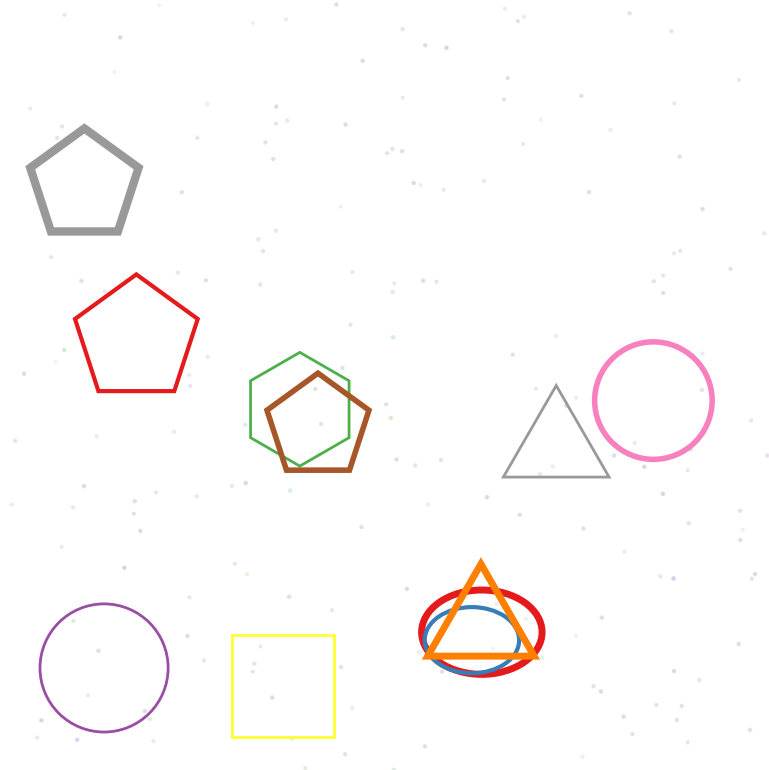[{"shape": "oval", "thickness": 2.5, "radius": 0.39, "center": [0.626, 0.179]}, {"shape": "pentagon", "thickness": 1.5, "radius": 0.42, "center": [0.177, 0.56]}, {"shape": "oval", "thickness": 1.5, "radius": 0.31, "center": [0.613, 0.169]}, {"shape": "hexagon", "thickness": 1, "radius": 0.37, "center": [0.389, 0.469]}, {"shape": "circle", "thickness": 1, "radius": 0.42, "center": [0.135, 0.133]}, {"shape": "triangle", "thickness": 2.5, "radius": 0.4, "center": [0.625, 0.188]}, {"shape": "square", "thickness": 1, "radius": 0.33, "center": [0.368, 0.109]}, {"shape": "pentagon", "thickness": 2, "radius": 0.35, "center": [0.413, 0.446]}, {"shape": "circle", "thickness": 2, "radius": 0.38, "center": [0.849, 0.48]}, {"shape": "triangle", "thickness": 1, "radius": 0.4, "center": [0.722, 0.42]}, {"shape": "pentagon", "thickness": 3, "radius": 0.37, "center": [0.11, 0.759]}]